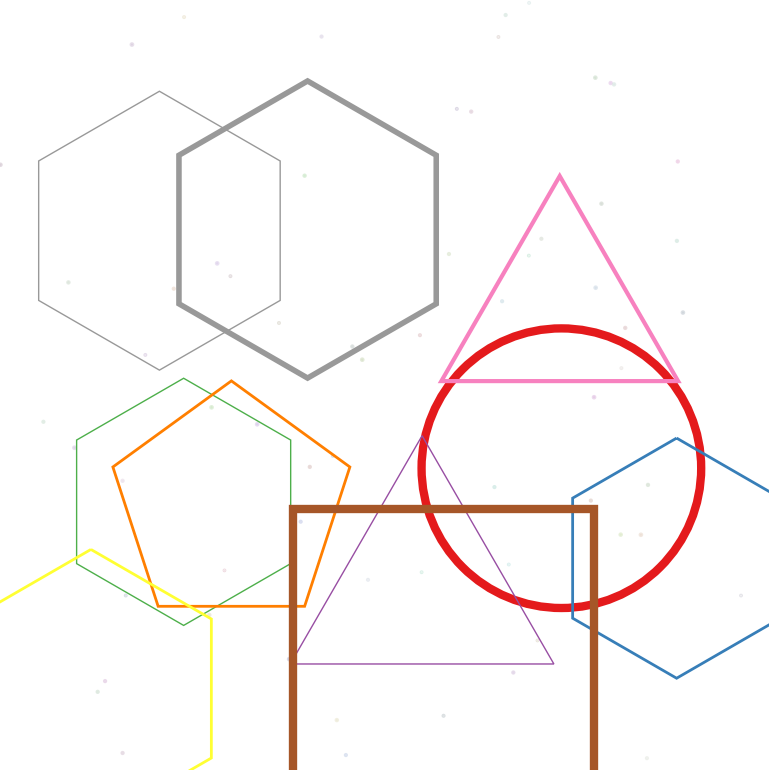[{"shape": "circle", "thickness": 3, "radius": 0.91, "center": [0.729, 0.392]}, {"shape": "hexagon", "thickness": 1, "radius": 0.78, "center": [0.879, 0.275]}, {"shape": "hexagon", "thickness": 0.5, "radius": 0.8, "center": [0.238, 0.348]}, {"shape": "triangle", "thickness": 0.5, "radius": 0.99, "center": [0.548, 0.237]}, {"shape": "pentagon", "thickness": 1, "radius": 0.81, "center": [0.3, 0.344]}, {"shape": "hexagon", "thickness": 1, "radius": 0.9, "center": [0.118, 0.106]}, {"shape": "square", "thickness": 3, "radius": 0.98, "center": [0.576, 0.143]}, {"shape": "triangle", "thickness": 1.5, "radius": 0.89, "center": [0.727, 0.594]}, {"shape": "hexagon", "thickness": 0.5, "radius": 0.91, "center": [0.207, 0.7]}, {"shape": "hexagon", "thickness": 2, "radius": 0.96, "center": [0.399, 0.702]}]